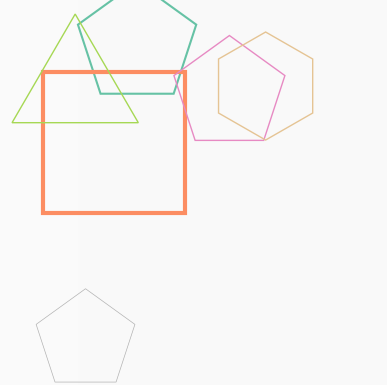[{"shape": "pentagon", "thickness": 1.5, "radius": 0.8, "center": [0.354, 0.886]}, {"shape": "square", "thickness": 3, "radius": 0.92, "center": [0.293, 0.63]}, {"shape": "pentagon", "thickness": 1, "radius": 0.75, "center": [0.592, 0.757]}, {"shape": "triangle", "thickness": 1, "radius": 0.94, "center": [0.194, 0.775]}, {"shape": "hexagon", "thickness": 1, "radius": 0.7, "center": [0.685, 0.777]}, {"shape": "pentagon", "thickness": 0.5, "radius": 0.67, "center": [0.221, 0.116]}]